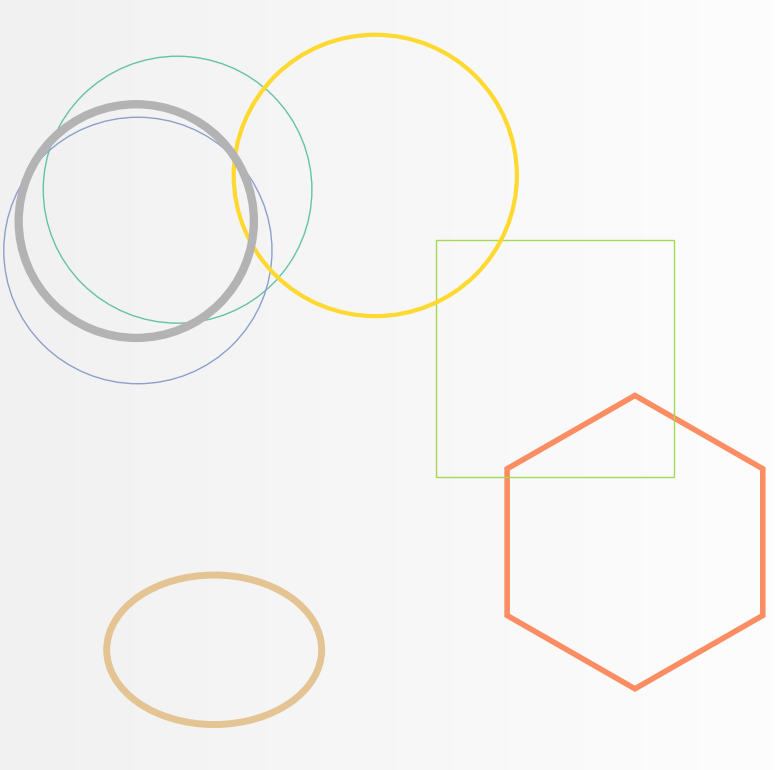[{"shape": "circle", "thickness": 0.5, "radius": 0.87, "center": [0.229, 0.754]}, {"shape": "hexagon", "thickness": 2, "radius": 0.95, "center": [0.819, 0.296]}, {"shape": "circle", "thickness": 0.5, "radius": 0.87, "center": [0.178, 0.675]}, {"shape": "square", "thickness": 0.5, "radius": 0.77, "center": [0.716, 0.534]}, {"shape": "circle", "thickness": 1.5, "radius": 0.91, "center": [0.484, 0.772]}, {"shape": "oval", "thickness": 2.5, "radius": 0.69, "center": [0.276, 0.156]}, {"shape": "circle", "thickness": 3, "radius": 0.76, "center": [0.176, 0.713]}]